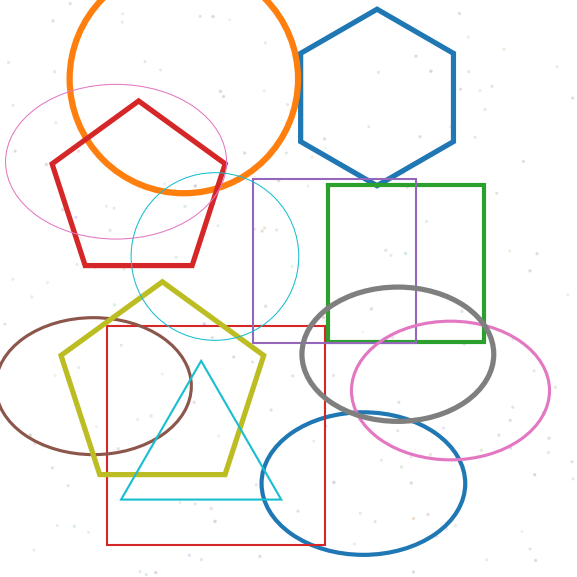[{"shape": "oval", "thickness": 2, "radius": 0.88, "center": [0.629, 0.162]}, {"shape": "hexagon", "thickness": 2.5, "radius": 0.76, "center": [0.653, 0.83]}, {"shape": "circle", "thickness": 3, "radius": 0.99, "center": [0.318, 0.862]}, {"shape": "square", "thickness": 2, "radius": 0.68, "center": [0.703, 0.543]}, {"shape": "pentagon", "thickness": 2.5, "radius": 0.79, "center": [0.24, 0.667]}, {"shape": "square", "thickness": 1, "radius": 0.95, "center": [0.374, 0.245]}, {"shape": "square", "thickness": 1, "radius": 0.71, "center": [0.579, 0.547]}, {"shape": "oval", "thickness": 1.5, "radius": 0.85, "center": [0.162, 0.33]}, {"shape": "oval", "thickness": 1.5, "radius": 0.86, "center": [0.78, 0.323]}, {"shape": "oval", "thickness": 0.5, "radius": 0.96, "center": [0.201, 0.719]}, {"shape": "oval", "thickness": 2.5, "radius": 0.83, "center": [0.689, 0.386]}, {"shape": "pentagon", "thickness": 2.5, "radius": 0.92, "center": [0.281, 0.327]}, {"shape": "circle", "thickness": 0.5, "radius": 0.73, "center": [0.372, 0.555]}, {"shape": "triangle", "thickness": 1, "radius": 0.8, "center": [0.348, 0.214]}]